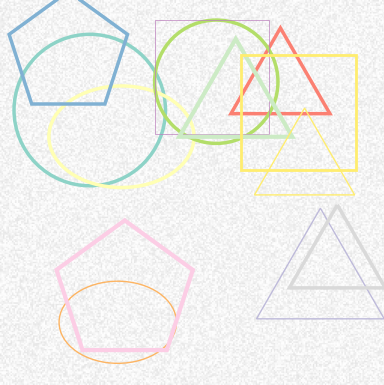[{"shape": "circle", "thickness": 2.5, "radius": 0.98, "center": [0.233, 0.714]}, {"shape": "oval", "thickness": 2.5, "radius": 0.94, "center": [0.315, 0.645]}, {"shape": "triangle", "thickness": 1, "radius": 0.96, "center": [0.832, 0.268]}, {"shape": "triangle", "thickness": 2.5, "radius": 0.74, "center": [0.728, 0.779]}, {"shape": "pentagon", "thickness": 2.5, "radius": 0.81, "center": [0.177, 0.861]}, {"shape": "oval", "thickness": 1, "radius": 0.76, "center": [0.306, 0.163]}, {"shape": "circle", "thickness": 2.5, "radius": 0.8, "center": [0.562, 0.788]}, {"shape": "pentagon", "thickness": 3, "radius": 0.93, "center": [0.324, 0.241]}, {"shape": "triangle", "thickness": 2.5, "radius": 0.72, "center": [0.876, 0.324]}, {"shape": "square", "thickness": 0.5, "radius": 0.74, "center": [0.551, 0.799]}, {"shape": "triangle", "thickness": 3, "radius": 0.85, "center": [0.612, 0.73]}, {"shape": "square", "thickness": 2, "radius": 0.74, "center": [0.775, 0.708]}, {"shape": "triangle", "thickness": 1, "radius": 0.75, "center": [0.791, 0.569]}]